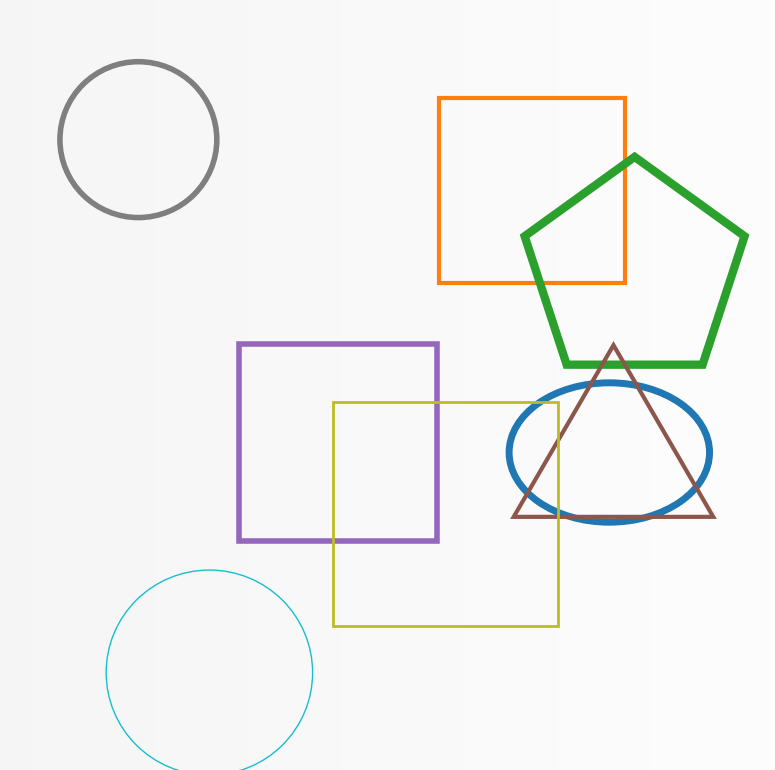[{"shape": "oval", "thickness": 2.5, "radius": 0.65, "center": [0.786, 0.412]}, {"shape": "square", "thickness": 1.5, "radius": 0.6, "center": [0.686, 0.753]}, {"shape": "pentagon", "thickness": 3, "radius": 0.75, "center": [0.819, 0.647]}, {"shape": "square", "thickness": 2, "radius": 0.64, "center": [0.436, 0.425]}, {"shape": "triangle", "thickness": 1.5, "radius": 0.74, "center": [0.792, 0.403]}, {"shape": "circle", "thickness": 2, "radius": 0.51, "center": [0.179, 0.819]}, {"shape": "square", "thickness": 1, "radius": 0.73, "center": [0.575, 0.332]}, {"shape": "circle", "thickness": 0.5, "radius": 0.67, "center": [0.27, 0.126]}]